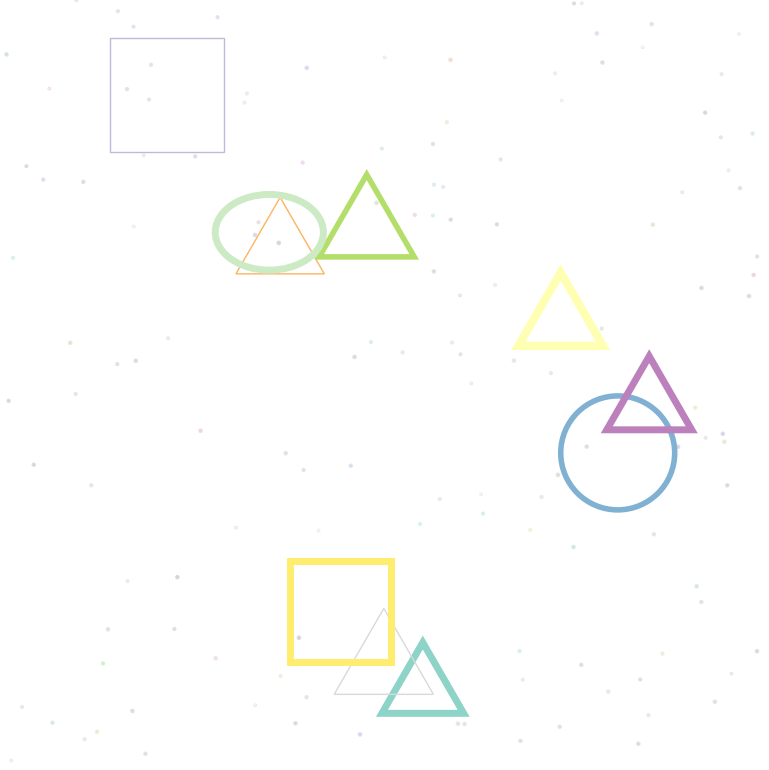[{"shape": "triangle", "thickness": 2.5, "radius": 0.31, "center": [0.549, 0.104]}, {"shape": "triangle", "thickness": 3, "radius": 0.32, "center": [0.728, 0.583]}, {"shape": "square", "thickness": 0.5, "radius": 0.37, "center": [0.217, 0.877]}, {"shape": "circle", "thickness": 2, "radius": 0.37, "center": [0.802, 0.412]}, {"shape": "triangle", "thickness": 0.5, "radius": 0.33, "center": [0.364, 0.677]}, {"shape": "triangle", "thickness": 2, "radius": 0.36, "center": [0.476, 0.702]}, {"shape": "triangle", "thickness": 0.5, "radius": 0.37, "center": [0.498, 0.135]}, {"shape": "triangle", "thickness": 2.5, "radius": 0.32, "center": [0.843, 0.474]}, {"shape": "oval", "thickness": 2.5, "radius": 0.35, "center": [0.35, 0.698]}, {"shape": "square", "thickness": 2.5, "radius": 0.33, "center": [0.442, 0.206]}]